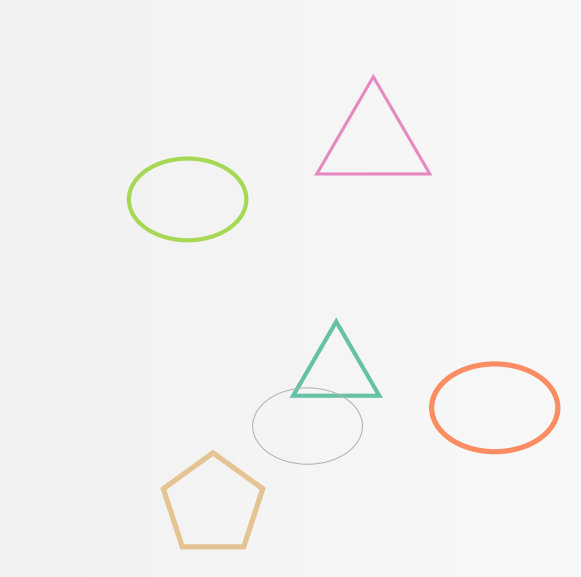[{"shape": "triangle", "thickness": 2, "radius": 0.43, "center": [0.578, 0.357]}, {"shape": "oval", "thickness": 2.5, "radius": 0.54, "center": [0.851, 0.293]}, {"shape": "triangle", "thickness": 1.5, "radius": 0.56, "center": [0.642, 0.754]}, {"shape": "oval", "thickness": 2, "radius": 0.51, "center": [0.323, 0.654]}, {"shape": "pentagon", "thickness": 2.5, "radius": 0.45, "center": [0.366, 0.125]}, {"shape": "oval", "thickness": 0.5, "radius": 0.47, "center": [0.529, 0.261]}]